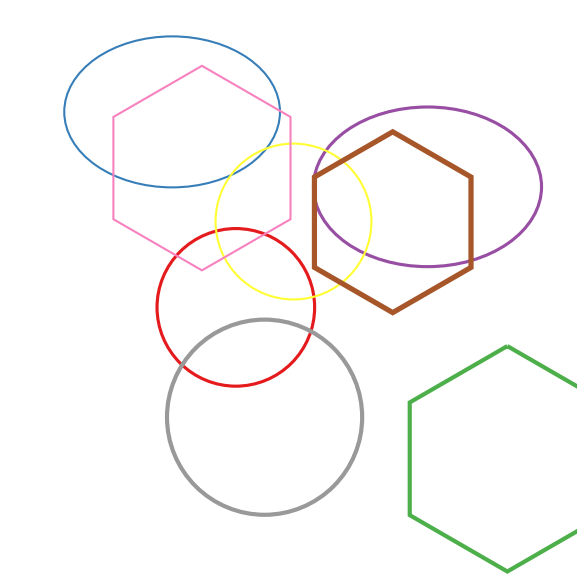[{"shape": "circle", "thickness": 1.5, "radius": 0.68, "center": [0.408, 0.467]}, {"shape": "oval", "thickness": 1, "radius": 0.93, "center": [0.298, 0.805]}, {"shape": "hexagon", "thickness": 2, "radius": 0.98, "center": [0.879, 0.205]}, {"shape": "oval", "thickness": 1.5, "radius": 0.99, "center": [0.74, 0.676]}, {"shape": "circle", "thickness": 1, "radius": 0.67, "center": [0.508, 0.616]}, {"shape": "hexagon", "thickness": 2.5, "radius": 0.78, "center": [0.68, 0.614]}, {"shape": "hexagon", "thickness": 1, "radius": 0.89, "center": [0.35, 0.708]}, {"shape": "circle", "thickness": 2, "radius": 0.84, "center": [0.458, 0.277]}]